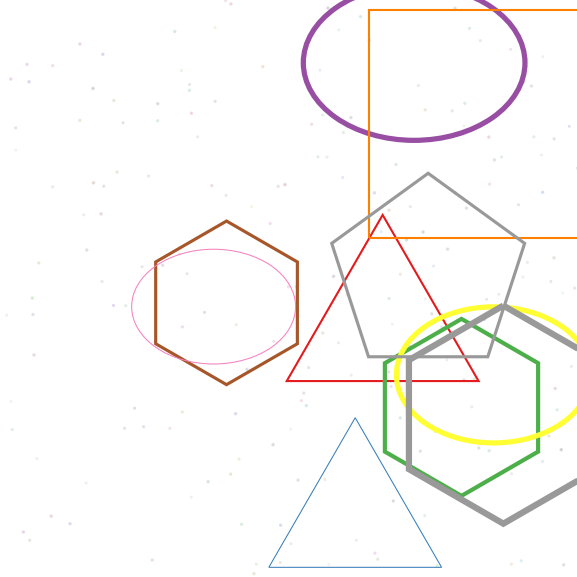[{"shape": "triangle", "thickness": 1, "radius": 0.96, "center": [0.663, 0.435]}, {"shape": "triangle", "thickness": 0.5, "radius": 0.86, "center": [0.615, 0.103]}, {"shape": "hexagon", "thickness": 2, "radius": 0.77, "center": [0.799, 0.294]}, {"shape": "oval", "thickness": 2.5, "radius": 0.96, "center": [0.717, 0.89]}, {"shape": "square", "thickness": 1, "radius": 0.99, "center": [0.836, 0.784]}, {"shape": "oval", "thickness": 2.5, "radius": 0.84, "center": [0.855, 0.35]}, {"shape": "hexagon", "thickness": 1.5, "radius": 0.71, "center": [0.392, 0.475]}, {"shape": "oval", "thickness": 0.5, "radius": 0.71, "center": [0.37, 0.468]}, {"shape": "pentagon", "thickness": 1.5, "radius": 0.88, "center": [0.741, 0.523]}, {"shape": "hexagon", "thickness": 3, "radius": 0.94, "center": [0.872, 0.281]}]